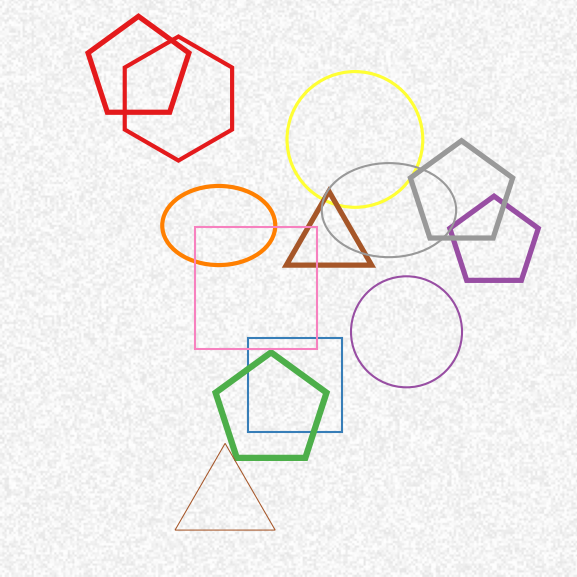[{"shape": "hexagon", "thickness": 2, "radius": 0.54, "center": [0.309, 0.828]}, {"shape": "pentagon", "thickness": 2.5, "radius": 0.46, "center": [0.24, 0.879]}, {"shape": "square", "thickness": 1, "radius": 0.4, "center": [0.511, 0.333]}, {"shape": "pentagon", "thickness": 3, "radius": 0.5, "center": [0.469, 0.288]}, {"shape": "pentagon", "thickness": 2.5, "radius": 0.4, "center": [0.855, 0.579]}, {"shape": "circle", "thickness": 1, "radius": 0.48, "center": [0.704, 0.425]}, {"shape": "oval", "thickness": 2, "radius": 0.49, "center": [0.379, 0.609]}, {"shape": "circle", "thickness": 1.5, "radius": 0.59, "center": [0.615, 0.758]}, {"shape": "triangle", "thickness": 2.5, "radius": 0.43, "center": [0.57, 0.583]}, {"shape": "triangle", "thickness": 0.5, "radius": 0.5, "center": [0.39, 0.131]}, {"shape": "square", "thickness": 1, "radius": 0.53, "center": [0.444, 0.501]}, {"shape": "pentagon", "thickness": 2.5, "radius": 0.47, "center": [0.799, 0.662]}, {"shape": "oval", "thickness": 1, "radius": 0.58, "center": [0.674, 0.635]}]